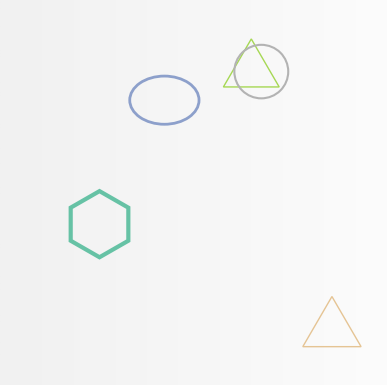[{"shape": "hexagon", "thickness": 3, "radius": 0.43, "center": [0.257, 0.418]}, {"shape": "oval", "thickness": 2, "radius": 0.45, "center": [0.424, 0.74]}, {"shape": "triangle", "thickness": 1, "radius": 0.42, "center": [0.648, 0.816]}, {"shape": "triangle", "thickness": 1, "radius": 0.43, "center": [0.857, 0.143]}, {"shape": "circle", "thickness": 1.5, "radius": 0.35, "center": [0.674, 0.814]}]